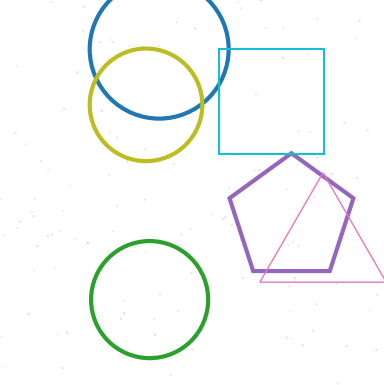[{"shape": "circle", "thickness": 3, "radius": 0.9, "center": [0.413, 0.872]}, {"shape": "circle", "thickness": 3, "radius": 0.76, "center": [0.389, 0.222]}, {"shape": "pentagon", "thickness": 3, "radius": 0.85, "center": [0.757, 0.433]}, {"shape": "triangle", "thickness": 1, "radius": 0.95, "center": [0.839, 0.362]}, {"shape": "circle", "thickness": 3, "radius": 0.73, "center": [0.379, 0.728]}, {"shape": "square", "thickness": 1.5, "radius": 0.68, "center": [0.705, 0.736]}]